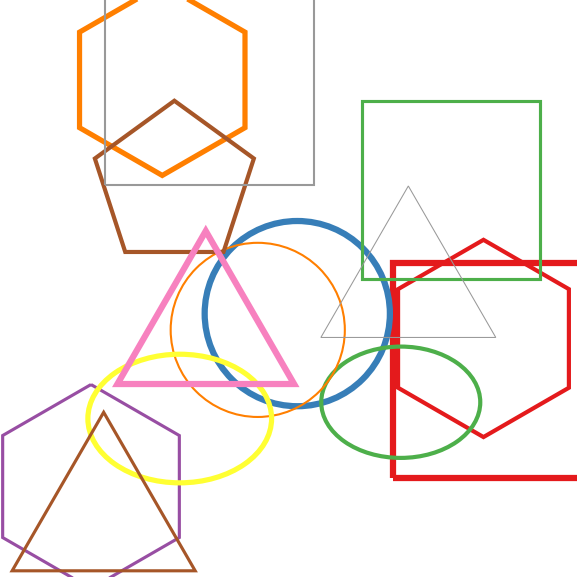[{"shape": "hexagon", "thickness": 2, "radius": 0.85, "center": [0.837, 0.413]}, {"shape": "square", "thickness": 3, "radius": 0.93, "center": [0.866, 0.358]}, {"shape": "circle", "thickness": 3, "radius": 0.8, "center": [0.515, 0.456]}, {"shape": "square", "thickness": 1.5, "radius": 0.77, "center": [0.781, 0.67]}, {"shape": "oval", "thickness": 2, "radius": 0.69, "center": [0.694, 0.303]}, {"shape": "hexagon", "thickness": 1.5, "radius": 0.88, "center": [0.158, 0.157]}, {"shape": "circle", "thickness": 1, "radius": 0.75, "center": [0.446, 0.428]}, {"shape": "hexagon", "thickness": 2.5, "radius": 0.83, "center": [0.281, 0.861]}, {"shape": "oval", "thickness": 2.5, "radius": 0.8, "center": [0.311, 0.274]}, {"shape": "triangle", "thickness": 1.5, "radius": 0.91, "center": [0.18, 0.102]}, {"shape": "pentagon", "thickness": 2, "radius": 0.72, "center": [0.302, 0.68]}, {"shape": "triangle", "thickness": 3, "radius": 0.88, "center": [0.356, 0.422]}, {"shape": "square", "thickness": 1, "radius": 0.9, "center": [0.363, 0.859]}, {"shape": "triangle", "thickness": 0.5, "radius": 0.87, "center": [0.707, 0.502]}]